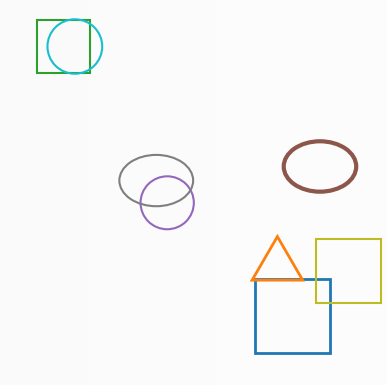[{"shape": "square", "thickness": 2, "radius": 0.48, "center": [0.755, 0.178]}, {"shape": "triangle", "thickness": 2, "radius": 0.38, "center": [0.716, 0.31]}, {"shape": "square", "thickness": 1.5, "radius": 0.34, "center": [0.164, 0.88]}, {"shape": "circle", "thickness": 1.5, "radius": 0.34, "center": [0.431, 0.473]}, {"shape": "oval", "thickness": 3, "radius": 0.47, "center": [0.826, 0.568]}, {"shape": "oval", "thickness": 1.5, "radius": 0.48, "center": [0.403, 0.531]}, {"shape": "square", "thickness": 1.5, "radius": 0.42, "center": [0.899, 0.295]}, {"shape": "circle", "thickness": 1.5, "radius": 0.35, "center": [0.193, 0.879]}]